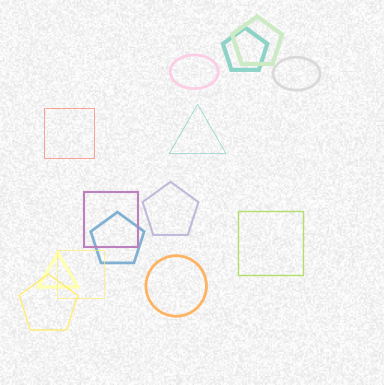[{"shape": "triangle", "thickness": 0.5, "radius": 0.43, "center": [0.513, 0.644]}, {"shape": "pentagon", "thickness": 3, "radius": 0.3, "center": [0.637, 0.868]}, {"shape": "triangle", "thickness": 2.5, "radius": 0.3, "center": [0.151, 0.284]}, {"shape": "pentagon", "thickness": 1.5, "radius": 0.38, "center": [0.443, 0.452]}, {"shape": "square", "thickness": 0.5, "radius": 0.32, "center": [0.179, 0.655]}, {"shape": "pentagon", "thickness": 2, "radius": 0.36, "center": [0.305, 0.376]}, {"shape": "circle", "thickness": 2, "radius": 0.39, "center": [0.458, 0.257]}, {"shape": "square", "thickness": 1, "radius": 0.42, "center": [0.703, 0.37]}, {"shape": "oval", "thickness": 2, "radius": 0.31, "center": [0.505, 0.814]}, {"shape": "oval", "thickness": 2, "radius": 0.31, "center": [0.77, 0.809]}, {"shape": "square", "thickness": 1.5, "radius": 0.36, "center": [0.288, 0.429]}, {"shape": "pentagon", "thickness": 3, "radius": 0.34, "center": [0.668, 0.889]}, {"shape": "pentagon", "thickness": 1, "radius": 0.4, "center": [0.126, 0.208]}, {"shape": "square", "thickness": 0.5, "radius": 0.31, "center": [0.209, 0.289]}]